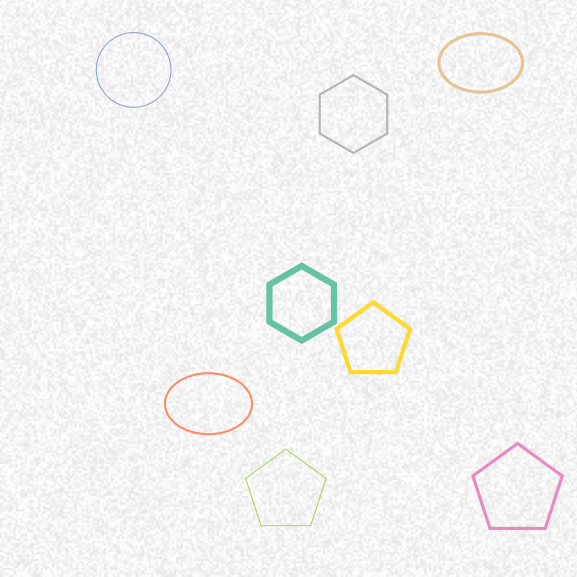[{"shape": "hexagon", "thickness": 3, "radius": 0.32, "center": [0.522, 0.474]}, {"shape": "oval", "thickness": 1, "radius": 0.38, "center": [0.361, 0.3]}, {"shape": "circle", "thickness": 0.5, "radius": 0.32, "center": [0.231, 0.878]}, {"shape": "pentagon", "thickness": 1.5, "radius": 0.41, "center": [0.896, 0.15]}, {"shape": "pentagon", "thickness": 0.5, "radius": 0.37, "center": [0.495, 0.148]}, {"shape": "pentagon", "thickness": 2, "radius": 0.33, "center": [0.646, 0.409]}, {"shape": "oval", "thickness": 1.5, "radius": 0.36, "center": [0.832, 0.89]}, {"shape": "hexagon", "thickness": 1, "radius": 0.34, "center": [0.612, 0.802]}]